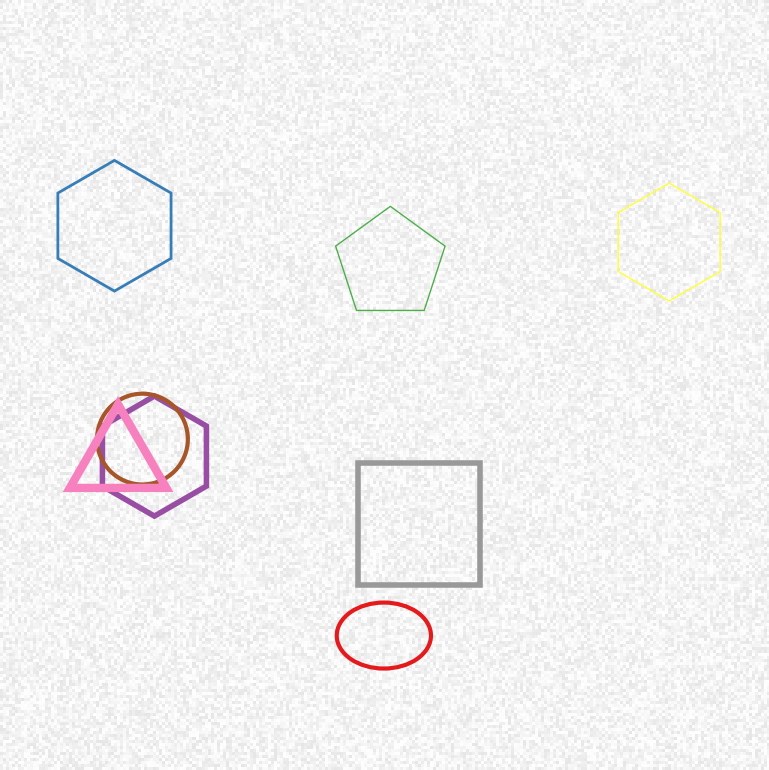[{"shape": "oval", "thickness": 1.5, "radius": 0.31, "center": [0.499, 0.175]}, {"shape": "hexagon", "thickness": 1, "radius": 0.42, "center": [0.149, 0.707]}, {"shape": "pentagon", "thickness": 0.5, "radius": 0.37, "center": [0.507, 0.657]}, {"shape": "hexagon", "thickness": 2, "radius": 0.39, "center": [0.201, 0.408]}, {"shape": "hexagon", "thickness": 0.5, "radius": 0.38, "center": [0.869, 0.686]}, {"shape": "circle", "thickness": 1.5, "radius": 0.29, "center": [0.185, 0.43]}, {"shape": "triangle", "thickness": 3, "radius": 0.36, "center": [0.153, 0.403]}, {"shape": "square", "thickness": 2, "radius": 0.4, "center": [0.544, 0.32]}]